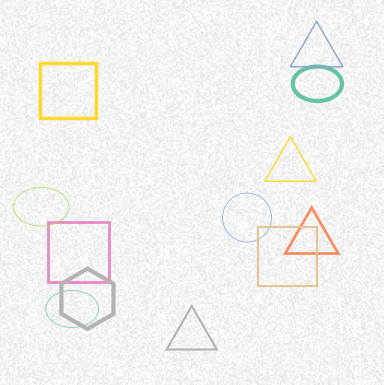[{"shape": "oval", "thickness": 3, "radius": 0.32, "center": [0.824, 0.782]}, {"shape": "oval", "thickness": 0.5, "radius": 0.34, "center": [0.187, 0.198]}, {"shape": "triangle", "thickness": 2, "radius": 0.4, "center": [0.81, 0.381]}, {"shape": "circle", "thickness": 0.5, "radius": 0.32, "center": [0.642, 0.435]}, {"shape": "triangle", "thickness": 1, "radius": 0.39, "center": [0.822, 0.866]}, {"shape": "square", "thickness": 2, "radius": 0.39, "center": [0.204, 0.346]}, {"shape": "oval", "thickness": 0.5, "radius": 0.36, "center": [0.107, 0.463]}, {"shape": "triangle", "thickness": 1, "radius": 0.39, "center": [0.755, 0.568]}, {"shape": "square", "thickness": 2.5, "radius": 0.36, "center": [0.176, 0.765]}, {"shape": "square", "thickness": 1.5, "radius": 0.38, "center": [0.747, 0.333]}, {"shape": "hexagon", "thickness": 3, "radius": 0.39, "center": [0.227, 0.224]}, {"shape": "triangle", "thickness": 1.5, "radius": 0.38, "center": [0.498, 0.13]}]